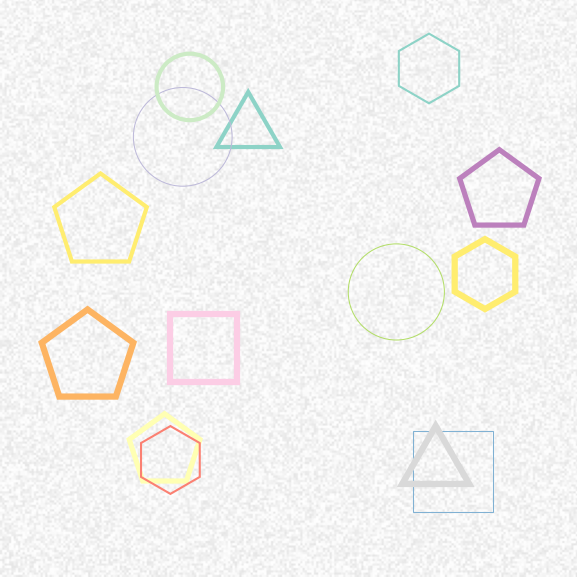[{"shape": "hexagon", "thickness": 1, "radius": 0.3, "center": [0.743, 0.881]}, {"shape": "triangle", "thickness": 2, "radius": 0.32, "center": [0.43, 0.776]}, {"shape": "pentagon", "thickness": 2.5, "radius": 0.32, "center": [0.285, 0.218]}, {"shape": "circle", "thickness": 0.5, "radius": 0.43, "center": [0.316, 0.762]}, {"shape": "hexagon", "thickness": 1, "radius": 0.29, "center": [0.295, 0.203]}, {"shape": "square", "thickness": 0.5, "radius": 0.35, "center": [0.784, 0.182]}, {"shape": "pentagon", "thickness": 3, "radius": 0.42, "center": [0.152, 0.38]}, {"shape": "circle", "thickness": 0.5, "radius": 0.42, "center": [0.686, 0.494]}, {"shape": "square", "thickness": 3, "radius": 0.29, "center": [0.353, 0.397]}, {"shape": "triangle", "thickness": 3, "radius": 0.34, "center": [0.754, 0.195]}, {"shape": "pentagon", "thickness": 2.5, "radius": 0.36, "center": [0.865, 0.668]}, {"shape": "circle", "thickness": 2, "radius": 0.29, "center": [0.329, 0.849]}, {"shape": "pentagon", "thickness": 2, "radius": 0.42, "center": [0.174, 0.614]}, {"shape": "hexagon", "thickness": 3, "radius": 0.3, "center": [0.84, 0.525]}]